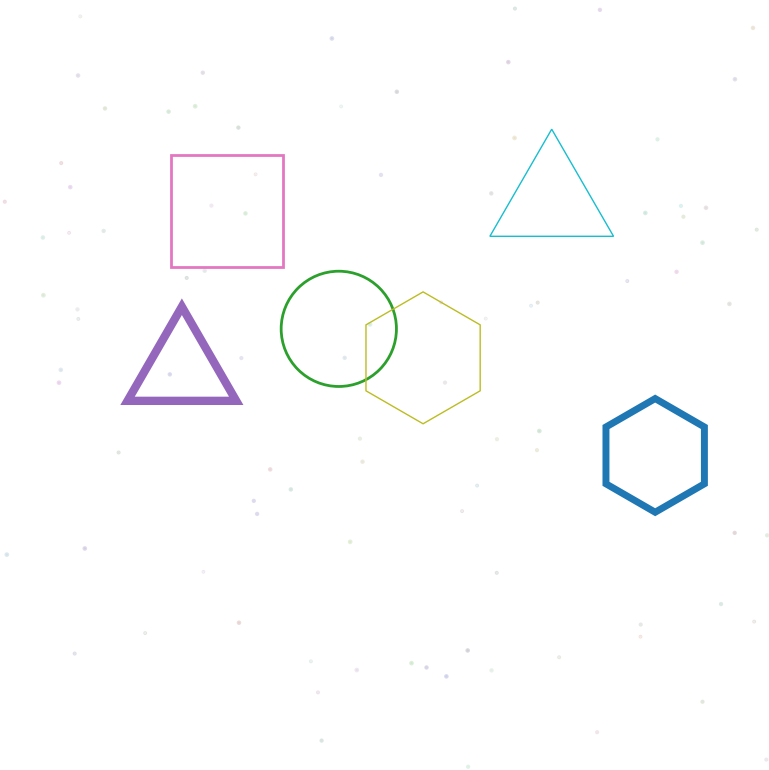[{"shape": "hexagon", "thickness": 2.5, "radius": 0.37, "center": [0.851, 0.409]}, {"shape": "circle", "thickness": 1, "radius": 0.37, "center": [0.44, 0.573]}, {"shape": "triangle", "thickness": 3, "radius": 0.41, "center": [0.236, 0.52]}, {"shape": "square", "thickness": 1, "radius": 0.36, "center": [0.295, 0.726]}, {"shape": "hexagon", "thickness": 0.5, "radius": 0.43, "center": [0.549, 0.535]}, {"shape": "triangle", "thickness": 0.5, "radius": 0.46, "center": [0.717, 0.739]}]